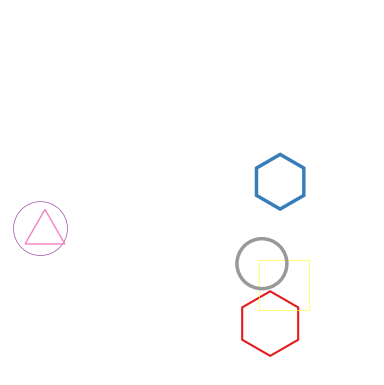[{"shape": "hexagon", "thickness": 1.5, "radius": 0.42, "center": [0.702, 0.16]}, {"shape": "hexagon", "thickness": 2.5, "radius": 0.36, "center": [0.728, 0.528]}, {"shape": "circle", "thickness": 0.5, "radius": 0.35, "center": [0.105, 0.406]}, {"shape": "square", "thickness": 0.5, "radius": 0.32, "center": [0.738, 0.259]}, {"shape": "triangle", "thickness": 1, "radius": 0.3, "center": [0.117, 0.396]}, {"shape": "circle", "thickness": 2.5, "radius": 0.32, "center": [0.68, 0.315]}]